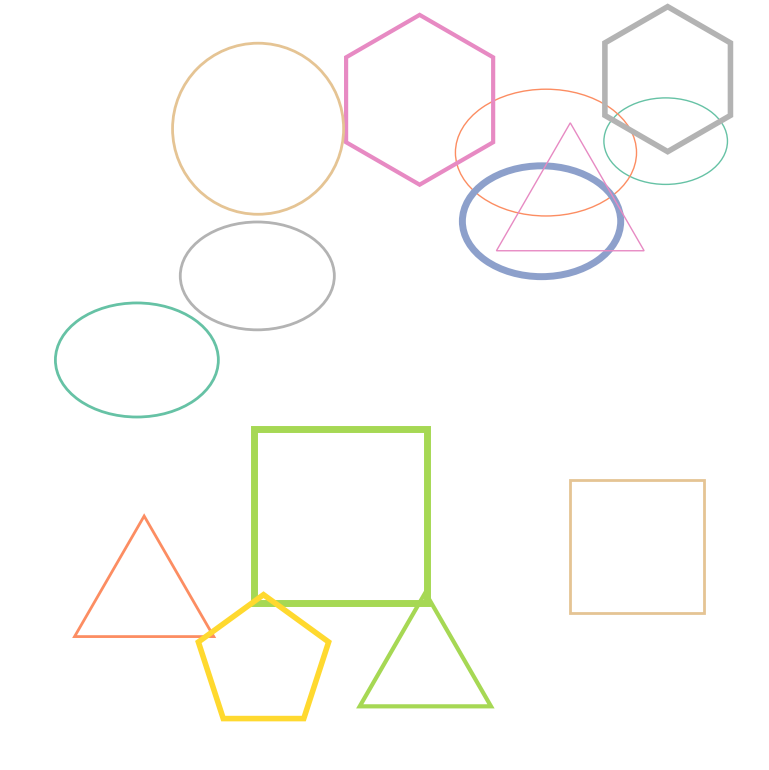[{"shape": "oval", "thickness": 1, "radius": 0.53, "center": [0.178, 0.532]}, {"shape": "oval", "thickness": 0.5, "radius": 0.4, "center": [0.865, 0.817]}, {"shape": "oval", "thickness": 0.5, "radius": 0.59, "center": [0.709, 0.802]}, {"shape": "triangle", "thickness": 1, "radius": 0.52, "center": [0.187, 0.225]}, {"shape": "oval", "thickness": 2.5, "radius": 0.51, "center": [0.703, 0.713]}, {"shape": "triangle", "thickness": 0.5, "radius": 0.55, "center": [0.741, 0.73]}, {"shape": "hexagon", "thickness": 1.5, "radius": 0.55, "center": [0.545, 0.87]}, {"shape": "triangle", "thickness": 1.5, "radius": 0.49, "center": [0.552, 0.132]}, {"shape": "square", "thickness": 2.5, "radius": 0.56, "center": [0.442, 0.33]}, {"shape": "pentagon", "thickness": 2, "radius": 0.44, "center": [0.342, 0.139]}, {"shape": "circle", "thickness": 1, "radius": 0.56, "center": [0.335, 0.833]}, {"shape": "square", "thickness": 1, "radius": 0.43, "center": [0.827, 0.29]}, {"shape": "oval", "thickness": 1, "radius": 0.5, "center": [0.334, 0.642]}, {"shape": "hexagon", "thickness": 2, "radius": 0.47, "center": [0.867, 0.897]}]